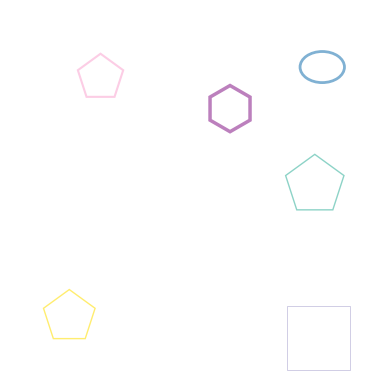[{"shape": "pentagon", "thickness": 1, "radius": 0.4, "center": [0.818, 0.519]}, {"shape": "square", "thickness": 0.5, "radius": 0.41, "center": [0.828, 0.122]}, {"shape": "oval", "thickness": 2, "radius": 0.29, "center": [0.837, 0.826]}, {"shape": "pentagon", "thickness": 1.5, "radius": 0.31, "center": [0.261, 0.799]}, {"shape": "hexagon", "thickness": 2.5, "radius": 0.3, "center": [0.597, 0.718]}, {"shape": "pentagon", "thickness": 1, "radius": 0.35, "center": [0.18, 0.177]}]